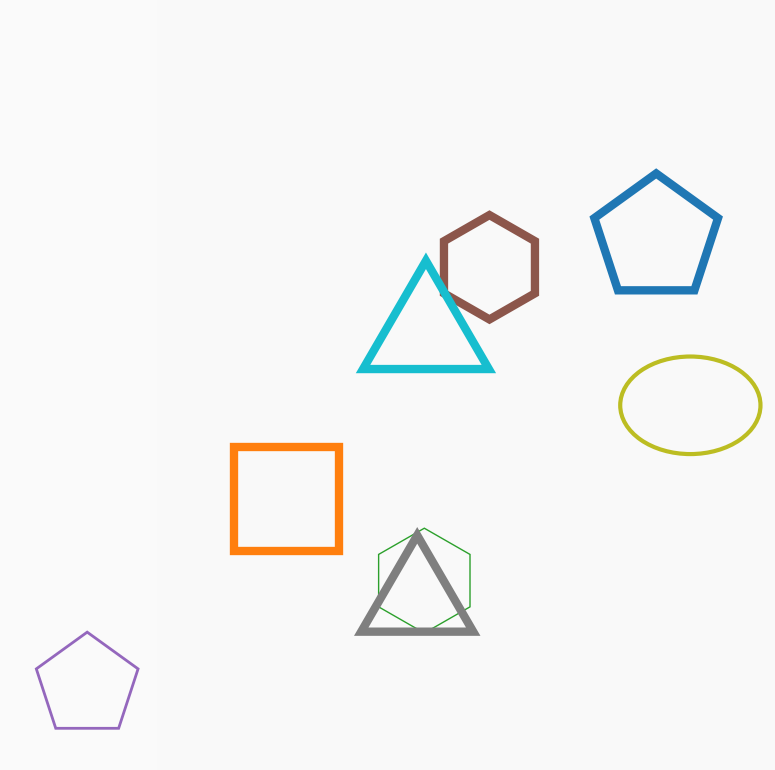[{"shape": "pentagon", "thickness": 3, "radius": 0.42, "center": [0.847, 0.691]}, {"shape": "square", "thickness": 3, "radius": 0.34, "center": [0.369, 0.352]}, {"shape": "hexagon", "thickness": 0.5, "radius": 0.34, "center": [0.548, 0.246]}, {"shape": "pentagon", "thickness": 1, "radius": 0.35, "center": [0.113, 0.11]}, {"shape": "hexagon", "thickness": 3, "radius": 0.34, "center": [0.632, 0.653]}, {"shape": "triangle", "thickness": 3, "radius": 0.42, "center": [0.538, 0.221]}, {"shape": "oval", "thickness": 1.5, "radius": 0.45, "center": [0.891, 0.474]}, {"shape": "triangle", "thickness": 3, "radius": 0.47, "center": [0.55, 0.568]}]